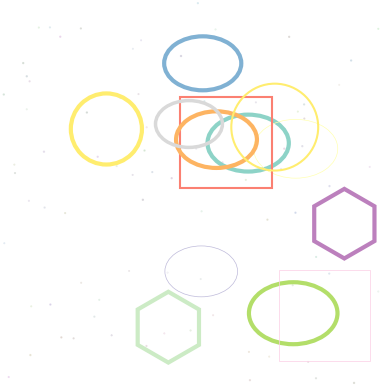[{"shape": "oval", "thickness": 3, "radius": 0.53, "center": [0.645, 0.628]}, {"shape": "oval", "thickness": 0.5, "radius": 0.55, "center": [0.768, 0.614]}, {"shape": "oval", "thickness": 0.5, "radius": 0.47, "center": [0.523, 0.295]}, {"shape": "square", "thickness": 1.5, "radius": 0.59, "center": [0.587, 0.63]}, {"shape": "oval", "thickness": 3, "radius": 0.5, "center": [0.527, 0.836]}, {"shape": "oval", "thickness": 3, "radius": 0.53, "center": [0.562, 0.637]}, {"shape": "oval", "thickness": 3, "radius": 0.58, "center": [0.762, 0.186]}, {"shape": "square", "thickness": 0.5, "radius": 0.59, "center": [0.843, 0.18]}, {"shape": "oval", "thickness": 2.5, "radius": 0.43, "center": [0.491, 0.678]}, {"shape": "hexagon", "thickness": 3, "radius": 0.45, "center": [0.894, 0.419]}, {"shape": "hexagon", "thickness": 3, "radius": 0.46, "center": [0.437, 0.15]}, {"shape": "circle", "thickness": 3, "radius": 0.46, "center": [0.276, 0.665]}, {"shape": "circle", "thickness": 1.5, "radius": 0.56, "center": [0.714, 0.67]}]